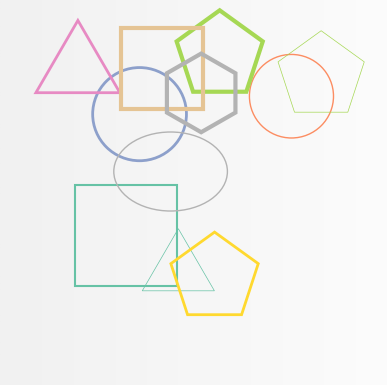[{"shape": "square", "thickness": 1.5, "radius": 0.66, "center": [0.326, 0.388]}, {"shape": "triangle", "thickness": 0.5, "radius": 0.54, "center": [0.46, 0.298]}, {"shape": "circle", "thickness": 1, "radius": 0.54, "center": [0.752, 0.75]}, {"shape": "circle", "thickness": 2, "radius": 0.61, "center": [0.36, 0.703]}, {"shape": "triangle", "thickness": 2, "radius": 0.63, "center": [0.201, 0.822]}, {"shape": "pentagon", "thickness": 0.5, "radius": 0.58, "center": [0.829, 0.803]}, {"shape": "pentagon", "thickness": 3, "radius": 0.58, "center": [0.567, 0.856]}, {"shape": "pentagon", "thickness": 2, "radius": 0.59, "center": [0.554, 0.279]}, {"shape": "square", "thickness": 3, "radius": 0.53, "center": [0.419, 0.822]}, {"shape": "oval", "thickness": 1, "radius": 0.73, "center": [0.44, 0.555]}, {"shape": "hexagon", "thickness": 3, "radius": 0.51, "center": [0.519, 0.759]}]